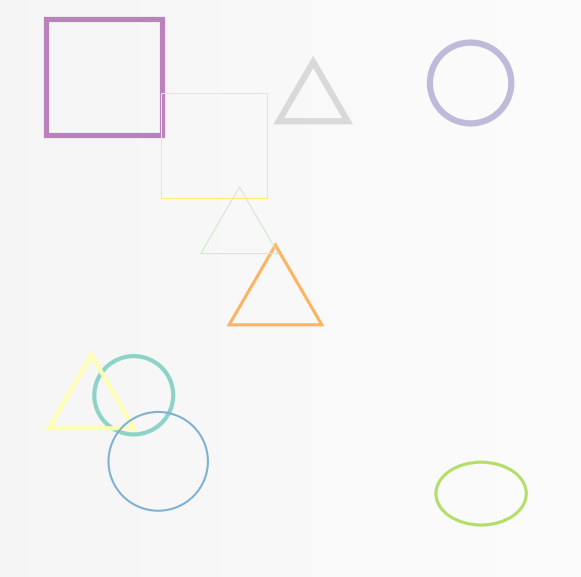[{"shape": "circle", "thickness": 2, "radius": 0.34, "center": [0.23, 0.315]}, {"shape": "triangle", "thickness": 2, "radius": 0.42, "center": [0.157, 0.3]}, {"shape": "circle", "thickness": 3, "radius": 0.35, "center": [0.81, 0.855]}, {"shape": "circle", "thickness": 1, "radius": 0.43, "center": [0.272, 0.2]}, {"shape": "triangle", "thickness": 1.5, "radius": 0.46, "center": [0.474, 0.483]}, {"shape": "oval", "thickness": 1.5, "radius": 0.39, "center": [0.828, 0.144]}, {"shape": "triangle", "thickness": 3, "radius": 0.34, "center": [0.539, 0.823]}, {"shape": "square", "thickness": 2.5, "radius": 0.5, "center": [0.18, 0.866]}, {"shape": "triangle", "thickness": 0.5, "radius": 0.38, "center": [0.412, 0.598]}, {"shape": "square", "thickness": 0.5, "radius": 0.45, "center": [0.368, 0.747]}]